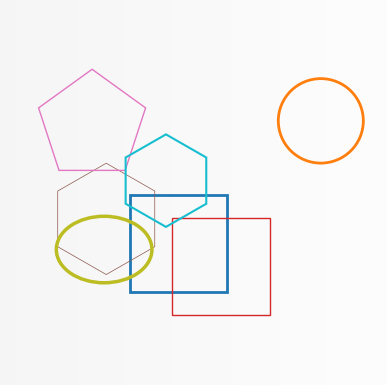[{"shape": "square", "thickness": 2, "radius": 0.63, "center": [0.461, 0.368]}, {"shape": "circle", "thickness": 2, "radius": 0.55, "center": [0.828, 0.686]}, {"shape": "square", "thickness": 1, "radius": 0.63, "center": [0.57, 0.308]}, {"shape": "hexagon", "thickness": 0.5, "radius": 0.72, "center": [0.274, 0.431]}, {"shape": "pentagon", "thickness": 1, "radius": 0.73, "center": [0.238, 0.675]}, {"shape": "oval", "thickness": 2.5, "radius": 0.62, "center": [0.269, 0.352]}, {"shape": "hexagon", "thickness": 1.5, "radius": 0.6, "center": [0.428, 0.531]}]